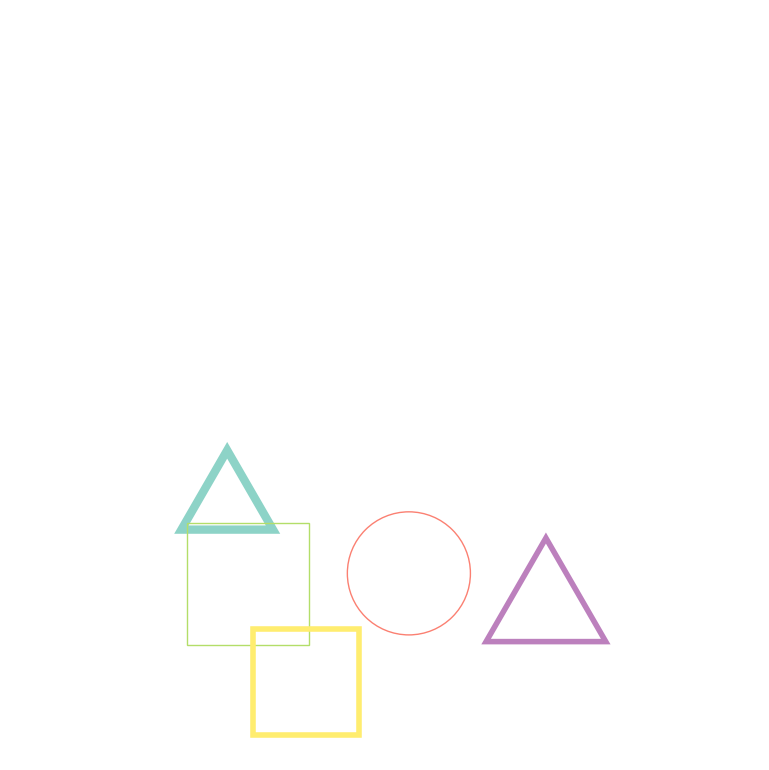[{"shape": "triangle", "thickness": 3, "radius": 0.34, "center": [0.295, 0.347]}, {"shape": "circle", "thickness": 0.5, "radius": 0.4, "center": [0.531, 0.255]}, {"shape": "square", "thickness": 0.5, "radius": 0.4, "center": [0.322, 0.241]}, {"shape": "triangle", "thickness": 2, "radius": 0.45, "center": [0.709, 0.212]}, {"shape": "square", "thickness": 2, "radius": 0.34, "center": [0.398, 0.114]}]